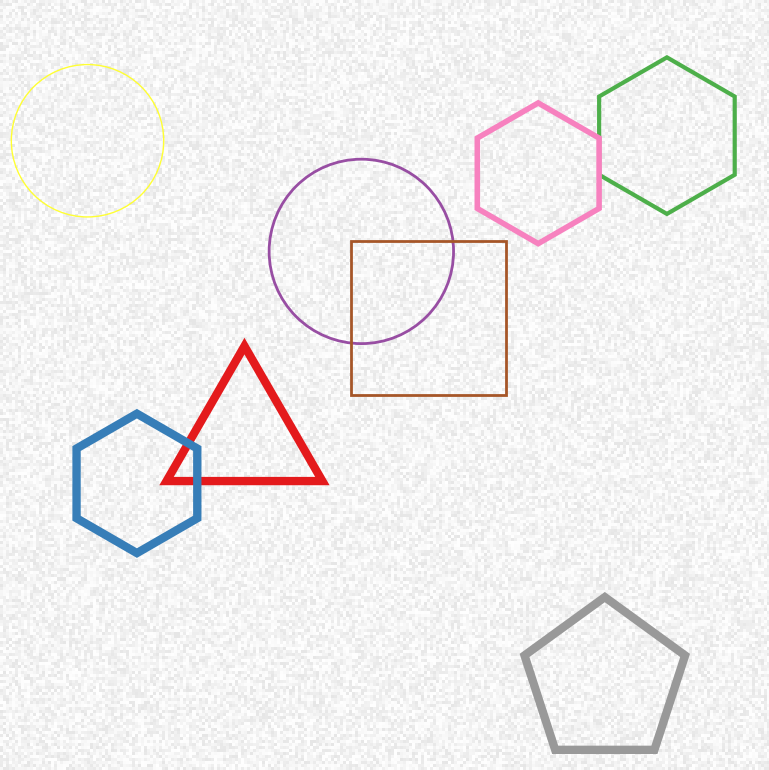[{"shape": "triangle", "thickness": 3, "radius": 0.58, "center": [0.317, 0.434]}, {"shape": "hexagon", "thickness": 3, "radius": 0.45, "center": [0.178, 0.372]}, {"shape": "hexagon", "thickness": 1.5, "radius": 0.51, "center": [0.866, 0.824]}, {"shape": "circle", "thickness": 1, "radius": 0.6, "center": [0.469, 0.673]}, {"shape": "circle", "thickness": 0.5, "radius": 0.49, "center": [0.114, 0.817]}, {"shape": "square", "thickness": 1, "radius": 0.5, "center": [0.557, 0.587]}, {"shape": "hexagon", "thickness": 2, "radius": 0.46, "center": [0.699, 0.775]}, {"shape": "pentagon", "thickness": 3, "radius": 0.55, "center": [0.785, 0.115]}]